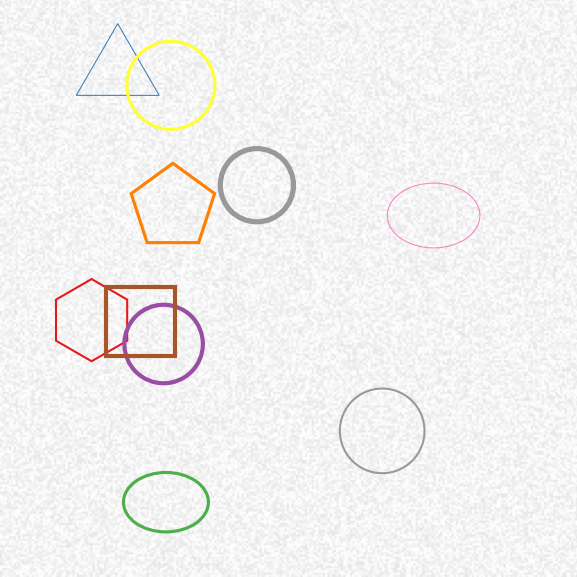[{"shape": "hexagon", "thickness": 1, "radius": 0.36, "center": [0.159, 0.445]}, {"shape": "triangle", "thickness": 0.5, "radius": 0.41, "center": [0.204, 0.875]}, {"shape": "oval", "thickness": 1.5, "radius": 0.37, "center": [0.287, 0.13]}, {"shape": "circle", "thickness": 2, "radius": 0.34, "center": [0.283, 0.403]}, {"shape": "pentagon", "thickness": 1.5, "radius": 0.38, "center": [0.299, 0.64]}, {"shape": "circle", "thickness": 1.5, "radius": 0.38, "center": [0.296, 0.851]}, {"shape": "square", "thickness": 2, "radius": 0.3, "center": [0.244, 0.442]}, {"shape": "oval", "thickness": 0.5, "radius": 0.4, "center": [0.751, 0.626]}, {"shape": "circle", "thickness": 1, "radius": 0.37, "center": [0.662, 0.253]}, {"shape": "circle", "thickness": 2.5, "radius": 0.32, "center": [0.445, 0.678]}]